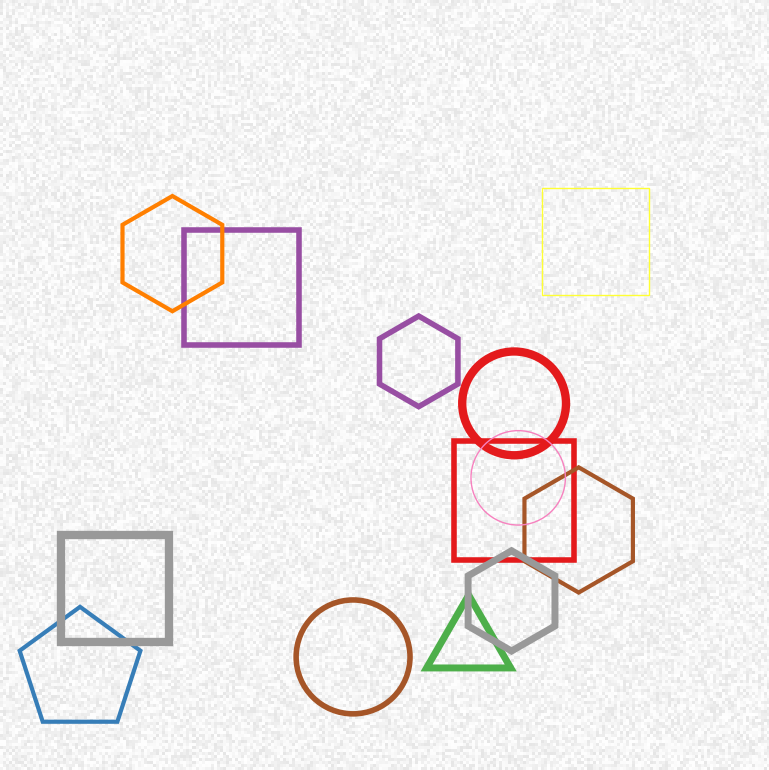[{"shape": "circle", "thickness": 3, "radius": 0.34, "center": [0.668, 0.476]}, {"shape": "square", "thickness": 2, "radius": 0.39, "center": [0.668, 0.35]}, {"shape": "pentagon", "thickness": 1.5, "radius": 0.41, "center": [0.104, 0.129]}, {"shape": "triangle", "thickness": 2.5, "radius": 0.32, "center": [0.609, 0.164]}, {"shape": "square", "thickness": 2, "radius": 0.37, "center": [0.314, 0.627]}, {"shape": "hexagon", "thickness": 2, "radius": 0.29, "center": [0.544, 0.531]}, {"shape": "hexagon", "thickness": 1.5, "radius": 0.37, "center": [0.224, 0.671]}, {"shape": "square", "thickness": 0.5, "radius": 0.35, "center": [0.774, 0.686]}, {"shape": "circle", "thickness": 2, "radius": 0.37, "center": [0.459, 0.147]}, {"shape": "hexagon", "thickness": 1.5, "radius": 0.41, "center": [0.752, 0.312]}, {"shape": "circle", "thickness": 0.5, "radius": 0.31, "center": [0.673, 0.379]}, {"shape": "square", "thickness": 3, "radius": 0.35, "center": [0.149, 0.236]}, {"shape": "hexagon", "thickness": 2.5, "radius": 0.33, "center": [0.664, 0.22]}]